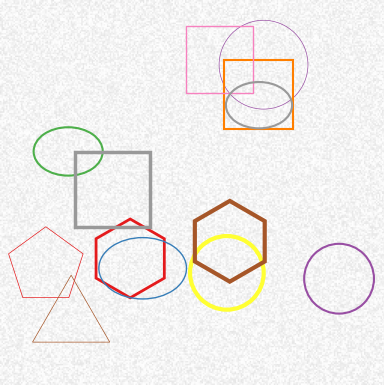[{"shape": "pentagon", "thickness": 0.5, "radius": 0.51, "center": [0.119, 0.309]}, {"shape": "hexagon", "thickness": 2, "radius": 0.51, "center": [0.338, 0.329]}, {"shape": "oval", "thickness": 1, "radius": 0.57, "center": [0.371, 0.303]}, {"shape": "oval", "thickness": 1.5, "radius": 0.45, "center": [0.177, 0.607]}, {"shape": "circle", "thickness": 0.5, "radius": 0.58, "center": [0.684, 0.832]}, {"shape": "circle", "thickness": 1.5, "radius": 0.45, "center": [0.881, 0.276]}, {"shape": "square", "thickness": 1.5, "radius": 0.45, "center": [0.671, 0.756]}, {"shape": "circle", "thickness": 3, "radius": 0.48, "center": [0.589, 0.291]}, {"shape": "triangle", "thickness": 0.5, "radius": 0.58, "center": [0.185, 0.169]}, {"shape": "hexagon", "thickness": 3, "radius": 0.52, "center": [0.597, 0.373]}, {"shape": "square", "thickness": 1, "radius": 0.44, "center": [0.57, 0.845]}, {"shape": "square", "thickness": 2.5, "radius": 0.49, "center": [0.293, 0.509]}, {"shape": "oval", "thickness": 1.5, "radius": 0.43, "center": [0.673, 0.727]}]